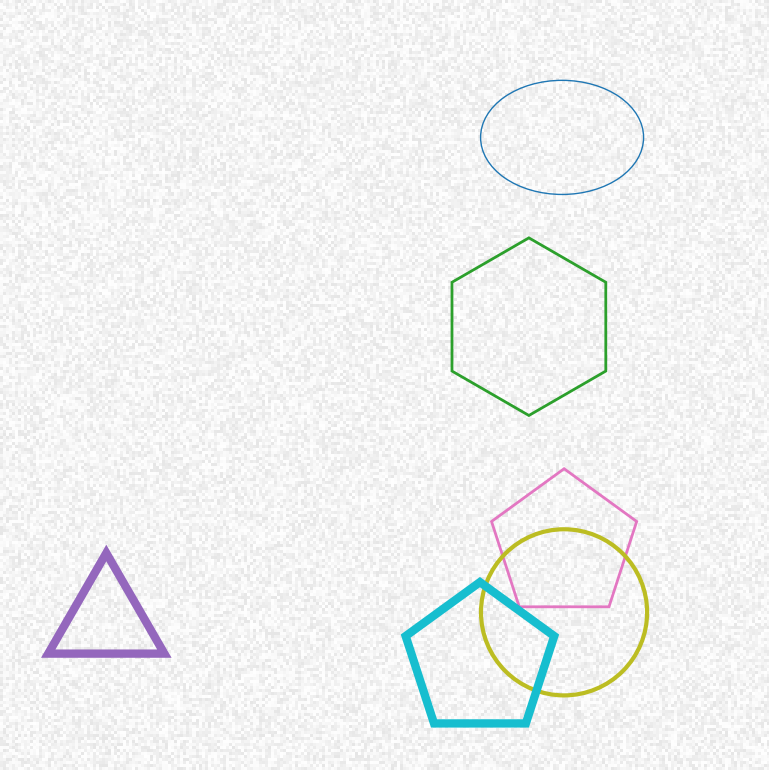[{"shape": "oval", "thickness": 0.5, "radius": 0.53, "center": [0.73, 0.822]}, {"shape": "hexagon", "thickness": 1, "radius": 0.58, "center": [0.687, 0.576]}, {"shape": "triangle", "thickness": 3, "radius": 0.44, "center": [0.138, 0.195]}, {"shape": "pentagon", "thickness": 1, "radius": 0.5, "center": [0.733, 0.292]}, {"shape": "circle", "thickness": 1.5, "radius": 0.54, "center": [0.733, 0.205]}, {"shape": "pentagon", "thickness": 3, "radius": 0.51, "center": [0.623, 0.143]}]